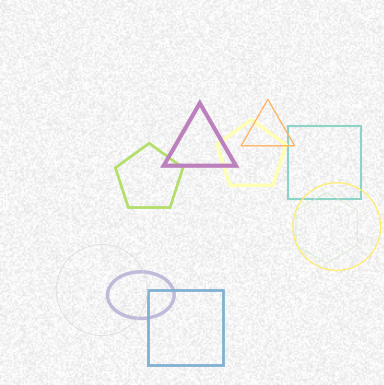[{"shape": "square", "thickness": 1.5, "radius": 0.47, "center": [0.843, 0.578]}, {"shape": "pentagon", "thickness": 2.5, "radius": 0.47, "center": [0.653, 0.595]}, {"shape": "oval", "thickness": 2.5, "radius": 0.43, "center": [0.366, 0.233]}, {"shape": "square", "thickness": 2, "radius": 0.49, "center": [0.482, 0.15]}, {"shape": "triangle", "thickness": 1, "radius": 0.4, "center": [0.696, 0.662]}, {"shape": "pentagon", "thickness": 2, "radius": 0.46, "center": [0.387, 0.536]}, {"shape": "circle", "thickness": 0.5, "radius": 0.59, "center": [0.264, 0.247]}, {"shape": "triangle", "thickness": 3, "radius": 0.54, "center": [0.519, 0.624]}, {"shape": "hexagon", "thickness": 0.5, "radius": 0.46, "center": [0.848, 0.408]}, {"shape": "circle", "thickness": 1, "radius": 0.57, "center": [0.875, 0.411]}]